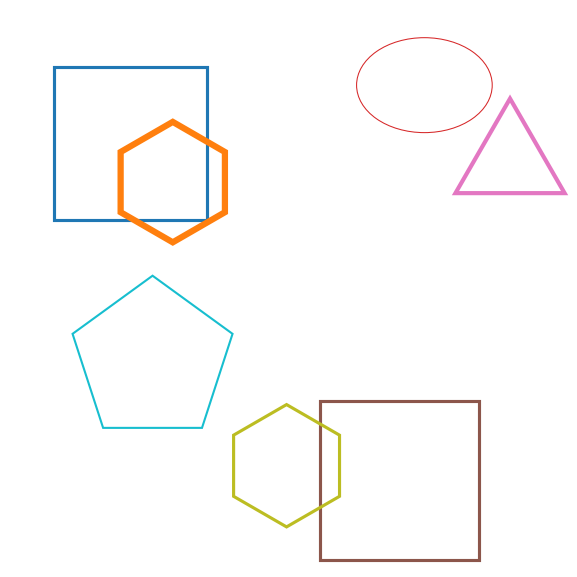[{"shape": "square", "thickness": 1.5, "radius": 0.66, "center": [0.226, 0.75]}, {"shape": "hexagon", "thickness": 3, "radius": 0.52, "center": [0.299, 0.684]}, {"shape": "oval", "thickness": 0.5, "radius": 0.59, "center": [0.735, 0.852]}, {"shape": "square", "thickness": 1.5, "radius": 0.69, "center": [0.692, 0.167]}, {"shape": "triangle", "thickness": 2, "radius": 0.55, "center": [0.883, 0.719]}, {"shape": "hexagon", "thickness": 1.5, "radius": 0.53, "center": [0.496, 0.193]}, {"shape": "pentagon", "thickness": 1, "radius": 0.73, "center": [0.264, 0.376]}]